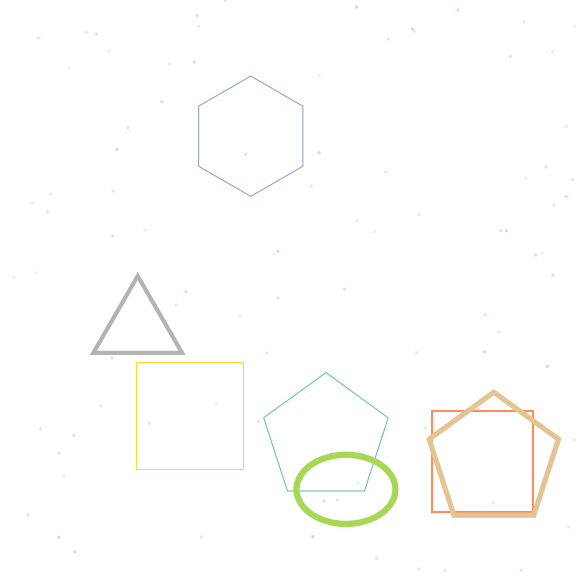[{"shape": "pentagon", "thickness": 0.5, "radius": 0.57, "center": [0.564, 0.241]}, {"shape": "square", "thickness": 1, "radius": 0.44, "center": [0.835, 0.2]}, {"shape": "hexagon", "thickness": 0.5, "radius": 0.52, "center": [0.434, 0.763]}, {"shape": "oval", "thickness": 3, "radius": 0.43, "center": [0.599, 0.152]}, {"shape": "square", "thickness": 0.5, "radius": 0.46, "center": [0.328, 0.28]}, {"shape": "pentagon", "thickness": 2.5, "radius": 0.59, "center": [0.855, 0.202]}, {"shape": "triangle", "thickness": 2, "radius": 0.44, "center": [0.238, 0.432]}]